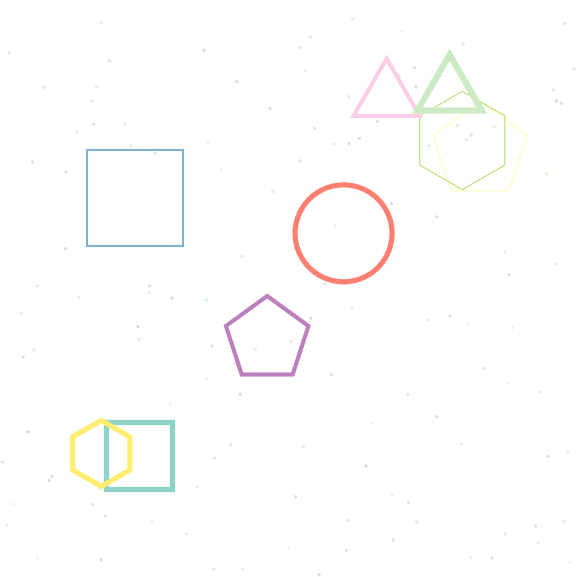[{"shape": "square", "thickness": 2.5, "radius": 0.29, "center": [0.241, 0.211]}, {"shape": "pentagon", "thickness": 0.5, "radius": 0.43, "center": [0.831, 0.738]}, {"shape": "circle", "thickness": 2.5, "radius": 0.42, "center": [0.595, 0.595]}, {"shape": "square", "thickness": 1, "radius": 0.42, "center": [0.234, 0.655]}, {"shape": "hexagon", "thickness": 0.5, "radius": 0.43, "center": [0.801, 0.756]}, {"shape": "triangle", "thickness": 2, "radius": 0.33, "center": [0.669, 0.832]}, {"shape": "pentagon", "thickness": 2, "radius": 0.38, "center": [0.463, 0.411]}, {"shape": "triangle", "thickness": 3, "radius": 0.32, "center": [0.779, 0.84]}, {"shape": "hexagon", "thickness": 2.5, "radius": 0.29, "center": [0.175, 0.214]}]